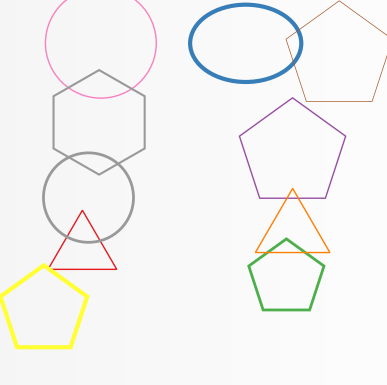[{"shape": "triangle", "thickness": 1, "radius": 0.51, "center": [0.213, 0.352]}, {"shape": "oval", "thickness": 3, "radius": 0.72, "center": [0.634, 0.887]}, {"shape": "pentagon", "thickness": 2, "radius": 0.51, "center": [0.739, 0.277]}, {"shape": "pentagon", "thickness": 1, "radius": 0.72, "center": [0.755, 0.602]}, {"shape": "triangle", "thickness": 1, "radius": 0.56, "center": [0.755, 0.4]}, {"shape": "pentagon", "thickness": 3, "radius": 0.59, "center": [0.113, 0.193]}, {"shape": "pentagon", "thickness": 0.5, "radius": 0.72, "center": [0.875, 0.853]}, {"shape": "circle", "thickness": 1, "radius": 0.72, "center": [0.26, 0.888]}, {"shape": "hexagon", "thickness": 1.5, "radius": 0.68, "center": [0.256, 0.682]}, {"shape": "circle", "thickness": 2, "radius": 0.58, "center": [0.228, 0.487]}]